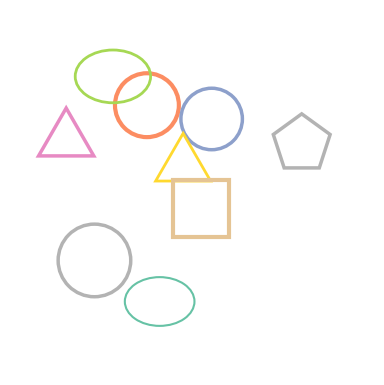[{"shape": "oval", "thickness": 1.5, "radius": 0.45, "center": [0.415, 0.217]}, {"shape": "circle", "thickness": 3, "radius": 0.41, "center": [0.382, 0.727]}, {"shape": "circle", "thickness": 2.5, "radius": 0.4, "center": [0.55, 0.691]}, {"shape": "triangle", "thickness": 2.5, "radius": 0.41, "center": [0.172, 0.636]}, {"shape": "oval", "thickness": 2, "radius": 0.49, "center": [0.293, 0.802]}, {"shape": "triangle", "thickness": 2, "radius": 0.41, "center": [0.476, 0.571]}, {"shape": "square", "thickness": 3, "radius": 0.37, "center": [0.522, 0.458]}, {"shape": "pentagon", "thickness": 2.5, "radius": 0.39, "center": [0.784, 0.627]}, {"shape": "circle", "thickness": 2.5, "radius": 0.47, "center": [0.245, 0.324]}]